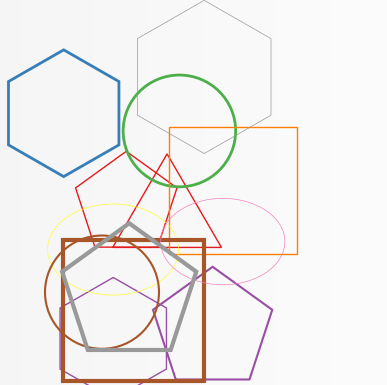[{"shape": "pentagon", "thickness": 1, "radius": 0.69, "center": [0.326, 0.469]}, {"shape": "triangle", "thickness": 1, "radius": 0.81, "center": [0.431, 0.438]}, {"shape": "hexagon", "thickness": 2, "radius": 0.82, "center": [0.164, 0.706]}, {"shape": "circle", "thickness": 2, "radius": 0.73, "center": [0.463, 0.66]}, {"shape": "pentagon", "thickness": 1.5, "radius": 0.81, "center": [0.549, 0.145]}, {"shape": "hexagon", "thickness": 1, "radius": 0.79, "center": [0.292, 0.121]}, {"shape": "square", "thickness": 1, "radius": 0.83, "center": [0.6, 0.506]}, {"shape": "oval", "thickness": 0.5, "radius": 0.84, "center": [0.292, 0.352]}, {"shape": "square", "thickness": 3, "radius": 0.91, "center": [0.345, 0.194]}, {"shape": "circle", "thickness": 1.5, "radius": 0.74, "center": [0.263, 0.241]}, {"shape": "oval", "thickness": 0.5, "radius": 0.8, "center": [0.575, 0.373]}, {"shape": "hexagon", "thickness": 0.5, "radius": 0.99, "center": [0.527, 0.8]}, {"shape": "pentagon", "thickness": 3, "radius": 0.91, "center": [0.333, 0.238]}]